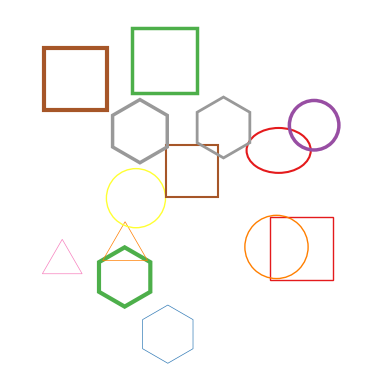[{"shape": "square", "thickness": 1, "radius": 0.41, "center": [0.783, 0.354]}, {"shape": "oval", "thickness": 1.5, "radius": 0.42, "center": [0.724, 0.609]}, {"shape": "hexagon", "thickness": 0.5, "radius": 0.38, "center": [0.436, 0.132]}, {"shape": "square", "thickness": 2.5, "radius": 0.42, "center": [0.427, 0.842]}, {"shape": "hexagon", "thickness": 3, "radius": 0.38, "center": [0.324, 0.281]}, {"shape": "circle", "thickness": 2.5, "radius": 0.32, "center": [0.816, 0.675]}, {"shape": "triangle", "thickness": 0.5, "radius": 0.34, "center": [0.325, 0.357]}, {"shape": "circle", "thickness": 1, "radius": 0.41, "center": [0.718, 0.359]}, {"shape": "circle", "thickness": 1, "radius": 0.38, "center": [0.353, 0.485]}, {"shape": "square", "thickness": 3, "radius": 0.41, "center": [0.197, 0.795]}, {"shape": "square", "thickness": 1.5, "radius": 0.34, "center": [0.498, 0.556]}, {"shape": "triangle", "thickness": 0.5, "radius": 0.3, "center": [0.162, 0.319]}, {"shape": "hexagon", "thickness": 2, "radius": 0.4, "center": [0.58, 0.669]}, {"shape": "hexagon", "thickness": 2.5, "radius": 0.41, "center": [0.363, 0.659]}]